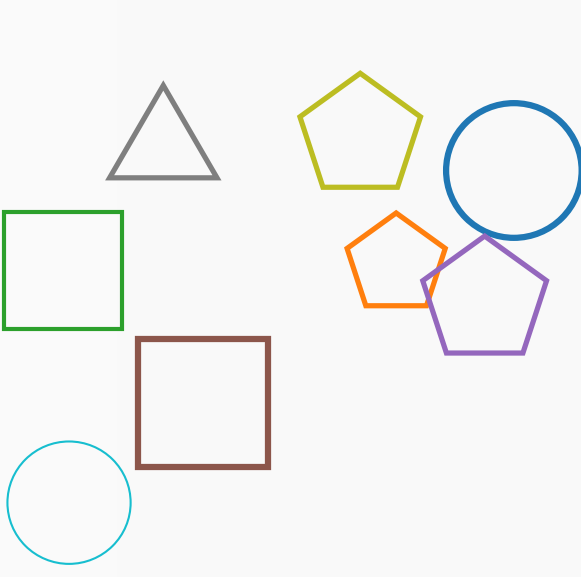[{"shape": "circle", "thickness": 3, "radius": 0.58, "center": [0.884, 0.704]}, {"shape": "pentagon", "thickness": 2.5, "radius": 0.44, "center": [0.682, 0.542]}, {"shape": "square", "thickness": 2, "radius": 0.51, "center": [0.108, 0.53]}, {"shape": "pentagon", "thickness": 2.5, "radius": 0.56, "center": [0.834, 0.478]}, {"shape": "square", "thickness": 3, "radius": 0.55, "center": [0.349, 0.301]}, {"shape": "triangle", "thickness": 2.5, "radius": 0.53, "center": [0.281, 0.745]}, {"shape": "pentagon", "thickness": 2.5, "radius": 0.55, "center": [0.62, 0.763]}, {"shape": "circle", "thickness": 1, "radius": 0.53, "center": [0.119, 0.129]}]